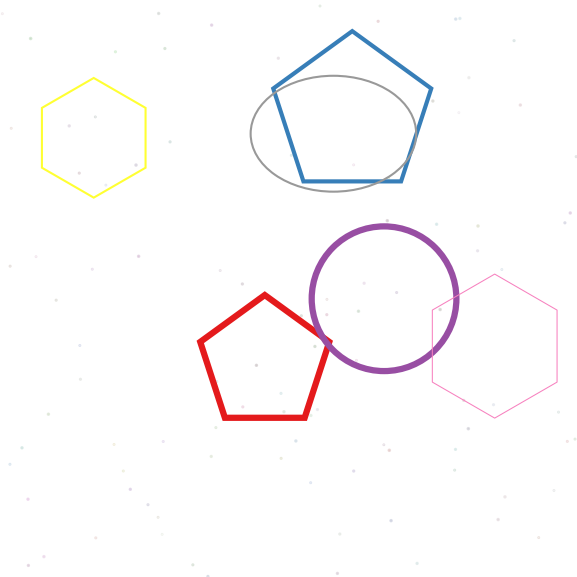[{"shape": "pentagon", "thickness": 3, "radius": 0.59, "center": [0.458, 0.371]}, {"shape": "pentagon", "thickness": 2, "radius": 0.72, "center": [0.61, 0.801]}, {"shape": "circle", "thickness": 3, "radius": 0.63, "center": [0.665, 0.482]}, {"shape": "hexagon", "thickness": 1, "radius": 0.52, "center": [0.162, 0.761]}, {"shape": "hexagon", "thickness": 0.5, "radius": 0.62, "center": [0.857, 0.4]}, {"shape": "oval", "thickness": 1, "radius": 0.72, "center": [0.577, 0.768]}]